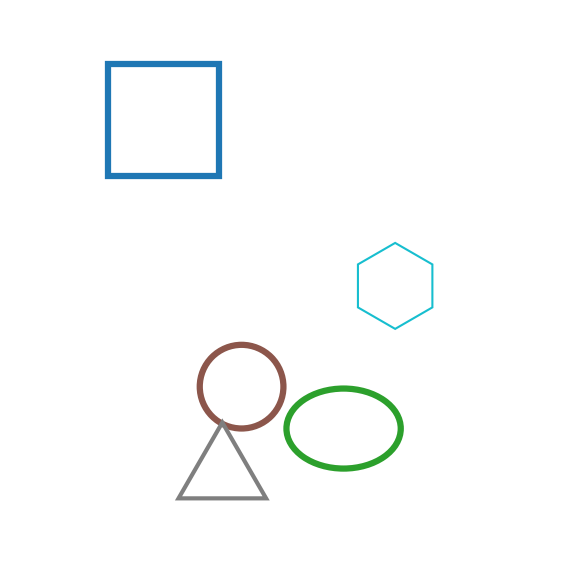[{"shape": "square", "thickness": 3, "radius": 0.48, "center": [0.283, 0.791]}, {"shape": "oval", "thickness": 3, "radius": 0.49, "center": [0.595, 0.257]}, {"shape": "circle", "thickness": 3, "radius": 0.36, "center": [0.418, 0.33]}, {"shape": "triangle", "thickness": 2, "radius": 0.44, "center": [0.385, 0.18]}, {"shape": "hexagon", "thickness": 1, "radius": 0.37, "center": [0.684, 0.504]}]